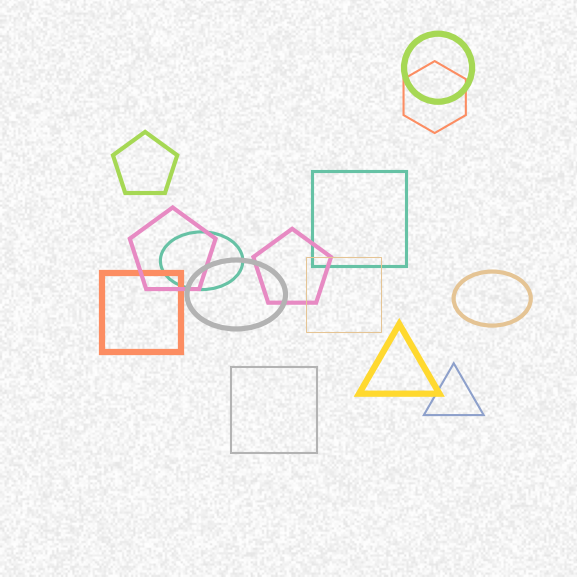[{"shape": "oval", "thickness": 1.5, "radius": 0.36, "center": [0.349, 0.548]}, {"shape": "square", "thickness": 1.5, "radius": 0.41, "center": [0.621, 0.621]}, {"shape": "square", "thickness": 3, "radius": 0.34, "center": [0.246, 0.458]}, {"shape": "hexagon", "thickness": 1, "radius": 0.31, "center": [0.753, 0.831]}, {"shape": "triangle", "thickness": 1, "radius": 0.3, "center": [0.786, 0.31]}, {"shape": "pentagon", "thickness": 2, "radius": 0.39, "center": [0.299, 0.562]}, {"shape": "pentagon", "thickness": 2, "radius": 0.35, "center": [0.506, 0.532]}, {"shape": "circle", "thickness": 3, "radius": 0.29, "center": [0.759, 0.882]}, {"shape": "pentagon", "thickness": 2, "radius": 0.29, "center": [0.251, 0.712]}, {"shape": "triangle", "thickness": 3, "radius": 0.4, "center": [0.691, 0.358]}, {"shape": "square", "thickness": 0.5, "radius": 0.32, "center": [0.594, 0.489]}, {"shape": "oval", "thickness": 2, "radius": 0.33, "center": [0.852, 0.482]}, {"shape": "square", "thickness": 1, "radius": 0.37, "center": [0.475, 0.289]}, {"shape": "oval", "thickness": 2.5, "radius": 0.43, "center": [0.409, 0.489]}]